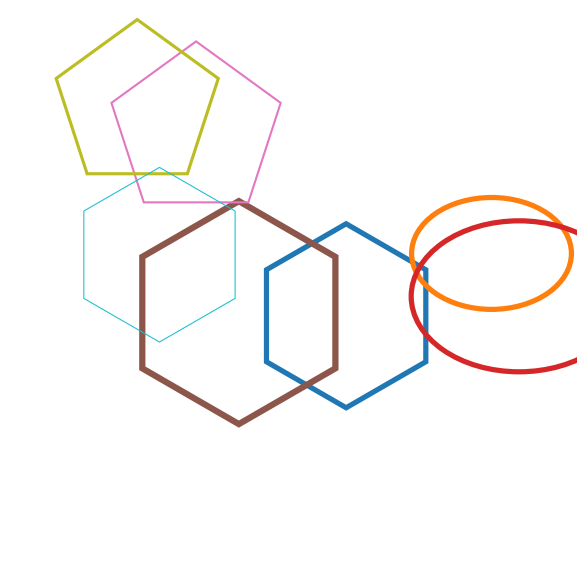[{"shape": "hexagon", "thickness": 2.5, "radius": 0.8, "center": [0.599, 0.452]}, {"shape": "oval", "thickness": 2.5, "radius": 0.69, "center": [0.851, 0.56]}, {"shape": "oval", "thickness": 2.5, "radius": 0.93, "center": [0.899, 0.486]}, {"shape": "hexagon", "thickness": 3, "radius": 0.97, "center": [0.414, 0.458]}, {"shape": "pentagon", "thickness": 1, "radius": 0.77, "center": [0.34, 0.773]}, {"shape": "pentagon", "thickness": 1.5, "radius": 0.74, "center": [0.238, 0.818]}, {"shape": "hexagon", "thickness": 0.5, "radius": 0.76, "center": [0.276, 0.558]}]